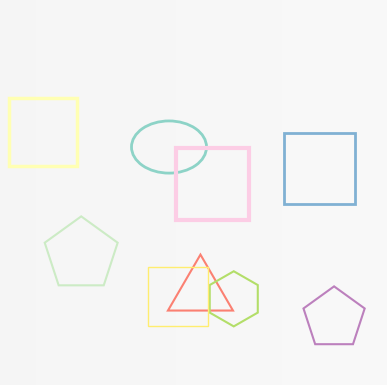[{"shape": "oval", "thickness": 2, "radius": 0.48, "center": [0.436, 0.618]}, {"shape": "square", "thickness": 2.5, "radius": 0.44, "center": [0.111, 0.657]}, {"shape": "triangle", "thickness": 1.5, "radius": 0.48, "center": [0.517, 0.242]}, {"shape": "square", "thickness": 2, "radius": 0.46, "center": [0.825, 0.563]}, {"shape": "hexagon", "thickness": 1.5, "radius": 0.36, "center": [0.603, 0.224]}, {"shape": "square", "thickness": 3, "radius": 0.47, "center": [0.549, 0.521]}, {"shape": "pentagon", "thickness": 1.5, "radius": 0.42, "center": [0.862, 0.173]}, {"shape": "pentagon", "thickness": 1.5, "radius": 0.49, "center": [0.21, 0.339]}, {"shape": "square", "thickness": 1, "radius": 0.39, "center": [0.46, 0.23]}]